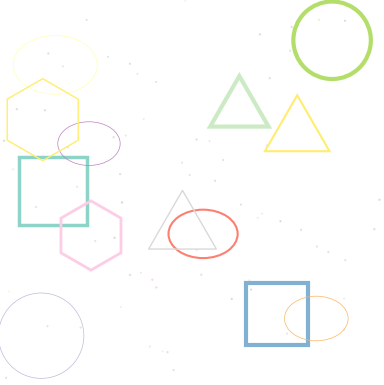[{"shape": "square", "thickness": 2.5, "radius": 0.44, "center": [0.137, 0.504]}, {"shape": "oval", "thickness": 0.5, "radius": 0.55, "center": [0.143, 0.831]}, {"shape": "circle", "thickness": 0.5, "radius": 0.55, "center": [0.107, 0.128]}, {"shape": "oval", "thickness": 1.5, "radius": 0.45, "center": [0.527, 0.392]}, {"shape": "square", "thickness": 3, "radius": 0.41, "center": [0.719, 0.184]}, {"shape": "oval", "thickness": 0.5, "radius": 0.41, "center": [0.822, 0.173]}, {"shape": "circle", "thickness": 3, "radius": 0.5, "center": [0.863, 0.895]}, {"shape": "hexagon", "thickness": 2, "radius": 0.45, "center": [0.236, 0.388]}, {"shape": "triangle", "thickness": 1, "radius": 0.51, "center": [0.474, 0.404]}, {"shape": "oval", "thickness": 0.5, "radius": 0.41, "center": [0.231, 0.627]}, {"shape": "triangle", "thickness": 3, "radius": 0.44, "center": [0.622, 0.715]}, {"shape": "hexagon", "thickness": 1, "radius": 0.53, "center": [0.111, 0.689]}, {"shape": "triangle", "thickness": 1.5, "radius": 0.48, "center": [0.772, 0.656]}]